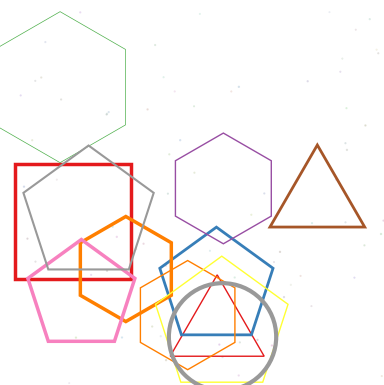[{"shape": "triangle", "thickness": 1, "radius": 0.7, "center": [0.564, 0.145]}, {"shape": "square", "thickness": 2.5, "radius": 0.75, "center": [0.189, 0.425]}, {"shape": "pentagon", "thickness": 2, "radius": 0.77, "center": [0.562, 0.255]}, {"shape": "hexagon", "thickness": 0.5, "radius": 0.98, "center": [0.156, 0.774]}, {"shape": "hexagon", "thickness": 1, "radius": 0.72, "center": [0.58, 0.511]}, {"shape": "hexagon", "thickness": 2.5, "radius": 0.68, "center": [0.327, 0.301]}, {"shape": "hexagon", "thickness": 1, "radius": 0.71, "center": [0.487, 0.182]}, {"shape": "pentagon", "thickness": 1, "radius": 0.9, "center": [0.576, 0.154]}, {"shape": "triangle", "thickness": 2, "radius": 0.71, "center": [0.824, 0.481]}, {"shape": "pentagon", "thickness": 2.5, "radius": 0.73, "center": [0.211, 0.232]}, {"shape": "pentagon", "thickness": 1.5, "radius": 0.89, "center": [0.23, 0.444]}, {"shape": "circle", "thickness": 3, "radius": 0.7, "center": [0.578, 0.125]}]